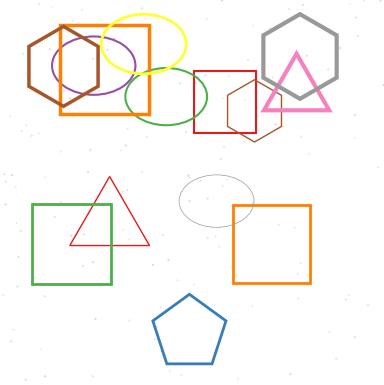[{"shape": "square", "thickness": 1.5, "radius": 0.41, "center": [0.585, 0.735]}, {"shape": "triangle", "thickness": 1, "radius": 0.6, "center": [0.285, 0.422]}, {"shape": "pentagon", "thickness": 2, "radius": 0.5, "center": [0.492, 0.136]}, {"shape": "square", "thickness": 2, "radius": 0.52, "center": [0.186, 0.366]}, {"shape": "oval", "thickness": 1.5, "radius": 0.53, "center": [0.432, 0.749]}, {"shape": "oval", "thickness": 1.5, "radius": 0.54, "center": [0.243, 0.83]}, {"shape": "square", "thickness": 2, "radius": 0.5, "center": [0.705, 0.367]}, {"shape": "square", "thickness": 2.5, "radius": 0.58, "center": [0.271, 0.82]}, {"shape": "oval", "thickness": 2, "radius": 0.55, "center": [0.373, 0.886]}, {"shape": "hexagon", "thickness": 1, "radius": 0.4, "center": [0.661, 0.712]}, {"shape": "hexagon", "thickness": 2.5, "radius": 0.52, "center": [0.165, 0.828]}, {"shape": "triangle", "thickness": 3, "radius": 0.49, "center": [0.77, 0.762]}, {"shape": "oval", "thickness": 0.5, "radius": 0.49, "center": [0.562, 0.478]}, {"shape": "hexagon", "thickness": 3, "radius": 0.55, "center": [0.779, 0.853]}]